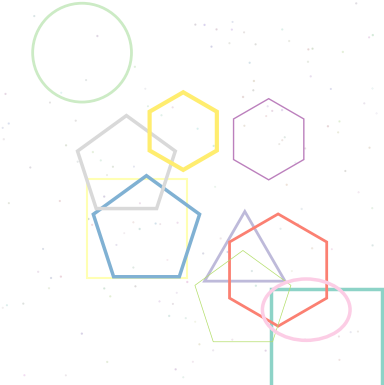[{"shape": "square", "thickness": 2.5, "radius": 0.72, "center": [0.848, 0.106]}, {"shape": "square", "thickness": 1.5, "radius": 0.65, "center": [0.355, 0.407]}, {"shape": "triangle", "thickness": 2, "radius": 0.6, "center": [0.636, 0.33]}, {"shape": "hexagon", "thickness": 2, "radius": 0.73, "center": [0.722, 0.299]}, {"shape": "pentagon", "thickness": 2.5, "radius": 0.73, "center": [0.38, 0.399]}, {"shape": "pentagon", "thickness": 0.5, "radius": 0.66, "center": [0.631, 0.218]}, {"shape": "oval", "thickness": 2.5, "radius": 0.57, "center": [0.795, 0.196]}, {"shape": "pentagon", "thickness": 2.5, "radius": 0.67, "center": [0.328, 0.566]}, {"shape": "hexagon", "thickness": 1, "radius": 0.53, "center": [0.698, 0.638]}, {"shape": "circle", "thickness": 2, "radius": 0.64, "center": [0.213, 0.863]}, {"shape": "hexagon", "thickness": 3, "radius": 0.5, "center": [0.476, 0.66]}]